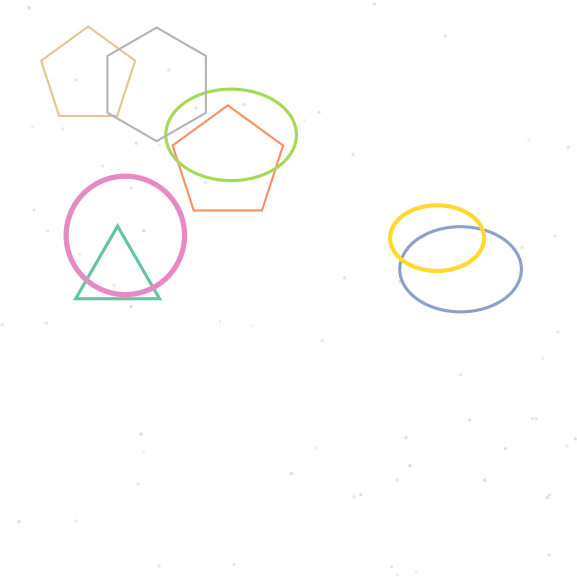[{"shape": "triangle", "thickness": 1.5, "radius": 0.42, "center": [0.204, 0.524]}, {"shape": "pentagon", "thickness": 1, "radius": 0.5, "center": [0.395, 0.716]}, {"shape": "oval", "thickness": 1.5, "radius": 0.53, "center": [0.798, 0.533]}, {"shape": "circle", "thickness": 2.5, "radius": 0.51, "center": [0.217, 0.592]}, {"shape": "oval", "thickness": 1.5, "radius": 0.57, "center": [0.4, 0.766]}, {"shape": "oval", "thickness": 2, "radius": 0.41, "center": [0.757, 0.587]}, {"shape": "pentagon", "thickness": 1, "radius": 0.43, "center": [0.153, 0.868]}, {"shape": "hexagon", "thickness": 1, "radius": 0.49, "center": [0.271, 0.853]}]